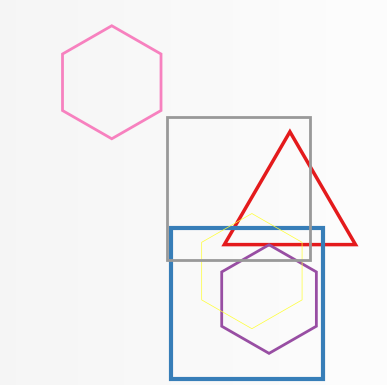[{"shape": "triangle", "thickness": 2.5, "radius": 0.98, "center": [0.748, 0.462]}, {"shape": "square", "thickness": 3, "radius": 0.98, "center": [0.638, 0.211]}, {"shape": "hexagon", "thickness": 2, "radius": 0.71, "center": [0.694, 0.223]}, {"shape": "hexagon", "thickness": 0.5, "radius": 0.75, "center": [0.65, 0.296]}, {"shape": "hexagon", "thickness": 2, "radius": 0.73, "center": [0.288, 0.786]}, {"shape": "square", "thickness": 2, "radius": 0.93, "center": [0.616, 0.51]}]